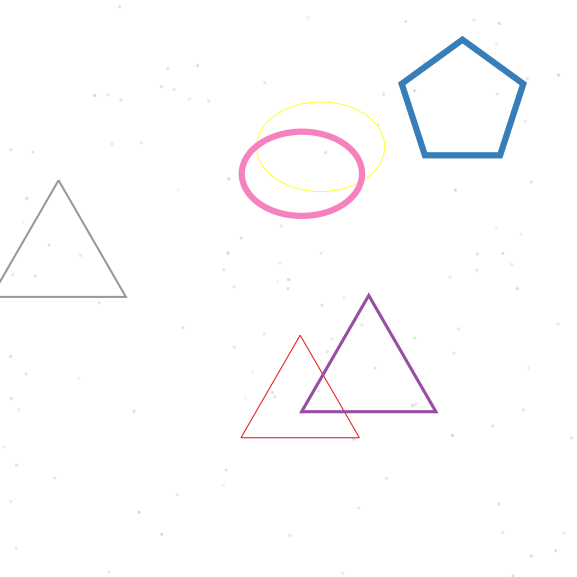[{"shape": "triangle", "thickness": 0.5, "radius": 0.59, "center": [0.52, 0.3]}, {"shape": "pentagon", "thickness": 3, "radius": 0.55, "center": [0.801, 0.82]}, {"shape": "triangle", "thickness": 1.5, "radius": 0.67, "center": [0.639, 0.353]}, {"shape": "oval", "thickness": 0.5, "radius": 0.55, "center": [0.555, 0.745]}, {"shape": "oval", "thickness": 3, "radius": 0.52, "center": [0.523, 0.698]}, {"shape": "triangle", "thickness": 1, "radius": 0.67, "center": [0.101, 0.552]}]